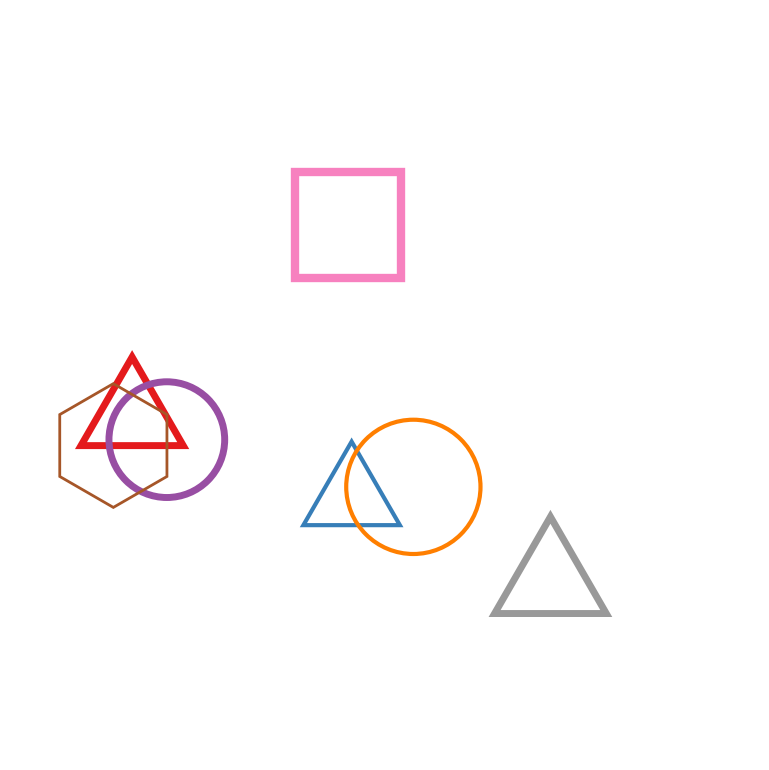[{"shape": "triangle", "thickness": 2.5, "radius": 0.38, "center": [0.172, 0.46]}, {"shape": "triangle", "thickness": 1.5, "radius": 0.36, "center": [0.457, 0.354]}, {"shape": "circle", "thickness": 2.5, "radius": 0.38, "center": [0.217, 0.429]}, {"shape": "circle", "thickness": 1.5, "radius": 0.44, "center": [0.537, 0.368]}, {"shape": "hexagon", "thickness": 1, "radius": 0.4, "center": [0.147, 0.421]}, {"shape": "square", "thickness": 3, "radius": 0.35, "center": [0.452, 0.708]}, {"shape": "triangle", "thickness": 2.5, "radius": 0.42, "center": [0.715, 0.245]}]